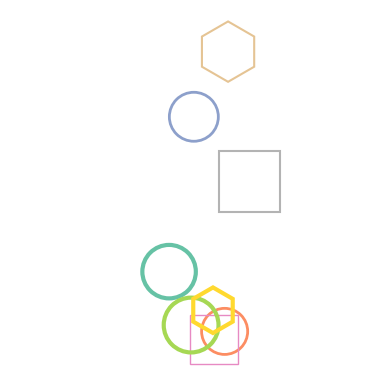[{"shape": "circle", "thickness": 3, "radius": 0.35, "center": [0.439, 0.294]}, {"shape": "circle", "thickness": 2, "radius": 0.3, "center": [0.583, 0.139]}, {"shape": "circle", "thickness": 2, "radius": 0.32, "center": [0.503, 0.697]}, {"shape": "square", "thickness": 1, "radius": 0.32, "center": [0.556, 0.119]}, {"shape": "circle", "thickness": 3, "radius": 0.36, "center": [0.496, 0.156]}, {"shape": "hexagon", "thickness": 3, "radius": 0.3, "center": [0.553, 0.194]}, {"shape": "hexagon", "thickness": 1.5, "radius": 0.39, "center": [0.592, 0.866]}, {"shape": "square", "thickness": 1.5, "radius": 0.4, "center": [0.649, 0.528]}]